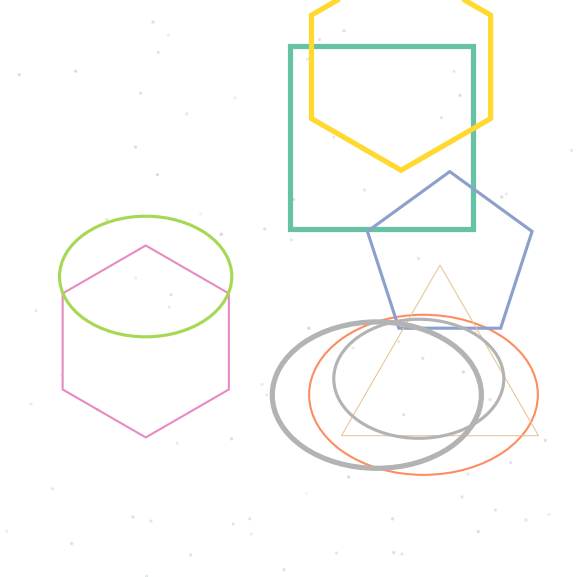[{"shape": "square", "thickness": 2.5, "radius": 0.79, "center": [0.66, 0.761]}, {"shape": "oval", "thickness": 1, "radius": 0.99, "center": [0.733, 0.315]}, {"shape": "pentagon", "thickness": 1.5, "radius": 0.75, "center": [0.779, 0.552]}, {"shape": "hexagon", "thickness": 1, "radius": 0.83, "center": [0.252, 0.408]}, {"shape": "oval", "thickness": 1.5, "radius": 0.75, "center": [0.252, 0.52]}, {"shape": "hexagon", "thickness": 2.5, "radius": 0.9, "center": [0.694, 0.883]}, {"shape": "triangle", "thickness": 0.5, "radius": 0.98, "center": [0.762, 0.343]}, {"shape": "oval", "thickness": 2.5, "radius": 0.91, "center": [0.653, 0.315]}, {"shape": "oval", "thickness": 1.5, "radius": 0.74, "center": [0.725, 0.343]}]